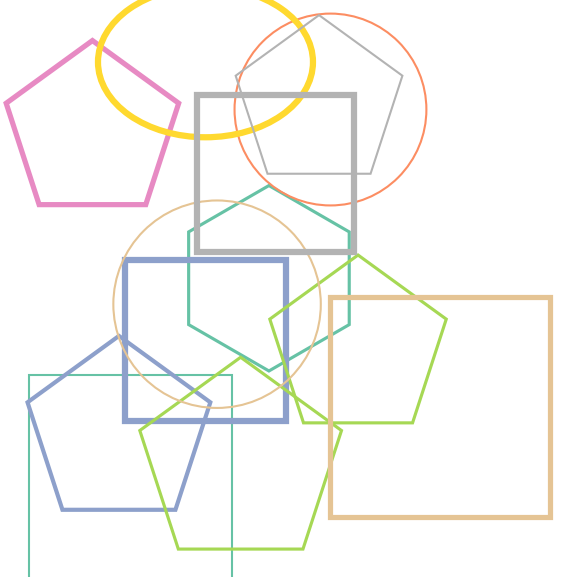[{"shape": "hexagon", "thickness": 1.5, "radius": 0.8, "center": [0.466, 0.517]}, {"shape": "square", "thickness": 1, "radius": 0.88, "center": [0.226, 0.173]}, {"shape": "circle", "thickness": 1, "radius": 0.83, "center": [0.572, 0.809]}, {"shape": "pentagon", "thickness": 2, "radius": 0.83, "center": [0.206, 0.251]}, {"shape": "square", "thickness": 3, "radius": 0.7, "center": [0.356, 0.409]}, {"shape": "pentagon", "thickness": 2.5, "radius": 0.79, "center": [0.16, 0.772]}, {"shape": "pentagon", "thickness": 1.5, "radius": 0.92, "center": [0.417, 0.197]}, {"shape": "pentagon", "thickness": 1.5, "radius": 0.8, "center": [0.62, 0.397]}, {"shape": "oval", "thickness": 3, "radius": 0.93, "center": [0.356, 0.892]}, {"shape": "circle", "thickness": 1, "radius": 0.9, "center": [0.376, 0.472]}, {"shape": "square", "thickness": 2.5, "radius": 0.96, "center": [0.762, 0.294]}, {"shape": "pentagon", "thickness": 1, "radius": 0.76, "center": [0.552, 0.821]}, {"shape": "square", "thickness": 3, "radius": 0.68, "center": [0.477, 0.698]}]